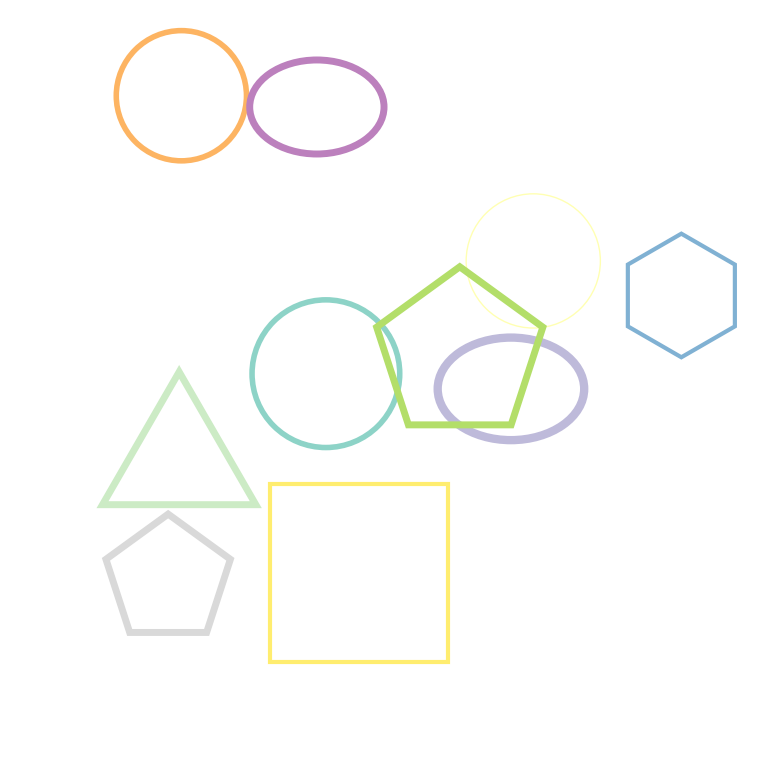[{"shape": "circle", "thickness": 2, "radius": 0.48, "center": [0.423, 0.515]}, {"shape": "circle", "thickness": 0.5, "radius": 0.44, "center": [0.693, 0.661]}, {"shape": "oval", "thickness": 3, "radius": 0.48, "center": [0.664, 0.495]}, {"shape": "hexagon", "thickness": 1.5, "radius": 0.4, "center": [0.885, 0.616]}, {"shape": "circle", "thickness": 2, "radius": 0.42, "center": [0.236, 0.876]}, {"shape": "pentagon", "thickness": 2.5, "radius": 0.57, "center": [0.597, 0.54]}, {"shape": "pentagon", "thickness": 2.5, "radius": 0.42, "center": [0.218, 0.247]}, {"shape": "oval", "thickness": 2.5, "radius": 0.44, "center": [0.412, 0.861]}, {"shape": "triangle", "thickness": 2.5, "radius": 0.57, "center": [0.233, 0.402]}, {"shape": "square", "thickness": 1.5, "radius": 0.58, "center": [0.467, 0.256]}]